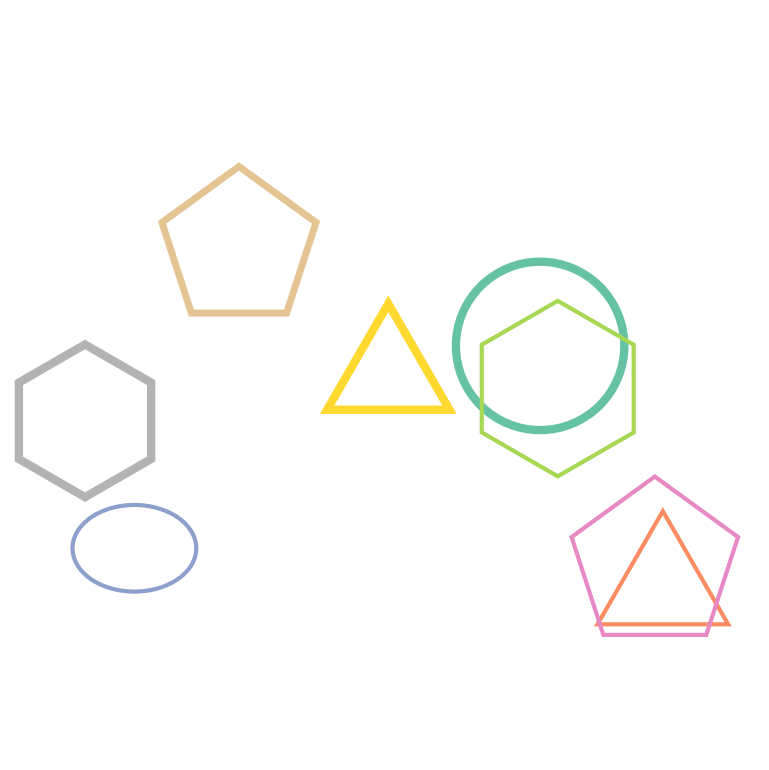[{"shape": "circle", "thickness": 3, "radius": 0.55, "center": [0.701, 0.551]}, {"shape": "triangle", "thickness": 1.5, "radius": 0.49, "center": [0.861, 0.238]}, {"shape": "oval", "thickness": 1.5, "radius": 0.4, "center": [0.175, 0.288]}, {"shape": "pentagon", "thickness": 1.5, "radius": 0.57, "center": [0.85, 0.267]}, {"shape": "hexagon", "thickness": 1.5, "radius": 0.57, "center": [0.724, 0.495]}, {"shape": "triangle", "thickness": 3, "radius": 0.46, "center": [0.504, 0.514]}, {"shape": "pentagon", "thickness": 2.5, "radius": 0.53, "center": [0.31, 0.679]}, {"shape": "hexagon", "thickness": 3, "radius": 0.5, "center": [0.11, 0.454]}]